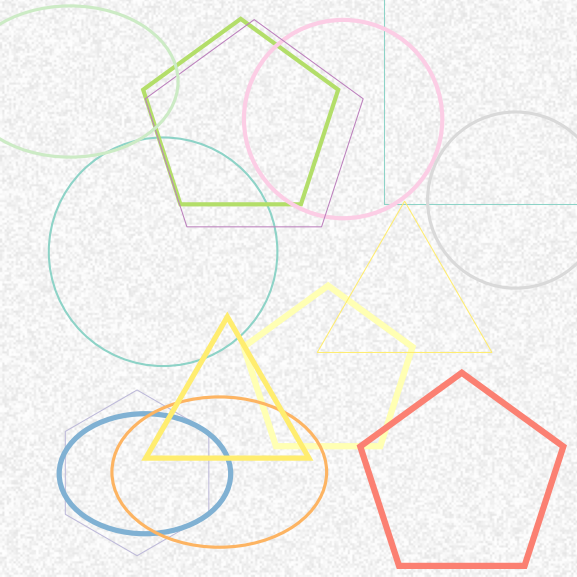[{"shape": "circle", "thickness": 1, "radius": 0.99, "center": [0.282, 0.563]}, {"shape": "square", "thickness": 0.5, "radius": 0.96, "center": [0.857, 0.839]}, {"shape": "pentagon", "thickness": 3, "radius": 0.77, "center": [0.568, 0.351]}, {"shape": "hexagon", "thickness": 0.5, "radius": 0.72, "center": [0.237, 0.18]}, {"shape": "pentagon", "thickness": 3, "radius": 0.92, "center": [0.8, 0.169]}, {"shape": "oval", "thickness": 2.5, "radius": 0.74, "center": [0.251, 0.179]}, {"shape": "oval", "thickness": 1.5, "radius": 0.93, "center": [0.38, 0.182]}, {"shape": "pentagon", "thickness": 2, "radius": 0.89, "center": [0.417, 0.789]}, {"shape": "circle", "thickness": 2, "radius": 0.86, "center": [0.594, 0.793]}, {"shape": "circle", "thickness": 1.5, "radius": 0.76, "center": [0.893, 0.653]}, {"shape": "pentagon", "thickness": 0.5, "radius": 0.99, "center": [0.44, 0.767]}, {"shape": "oval", "thickness": 1.5, "radius": 0.94, "center": [0.121, 0.858]}, {"shape": "triangle", "thickness": 2.5, "radius": 0.82, "center": [0.394, 0.287]}, {"shape": "triangle", "thickness": 0.5, "radius": 0.87, "center": [0.701, 0.476]}]